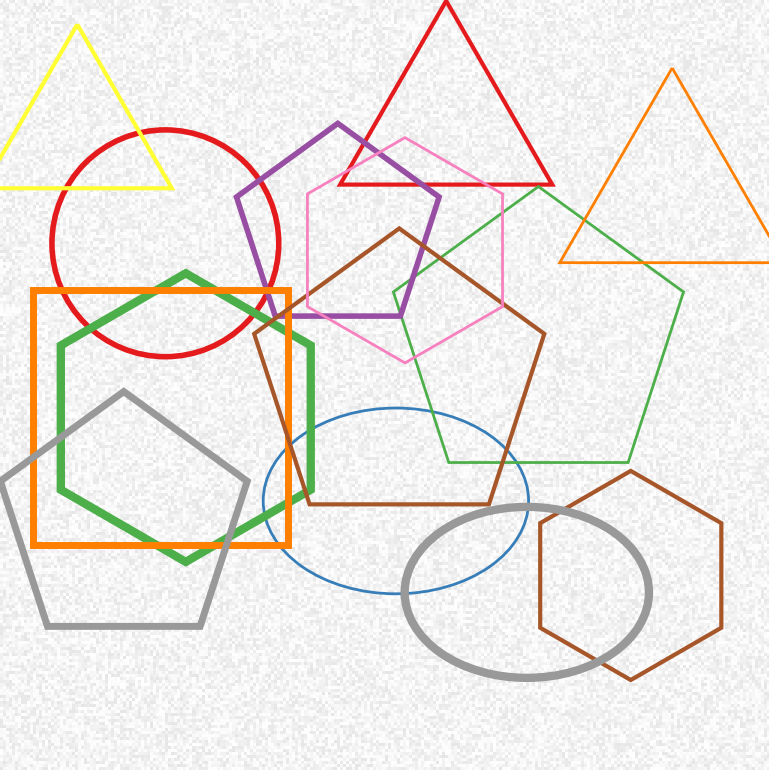[{"shape": "triangle", "thickness": 1.5, "radius": 0.8, "center": [0.579, 0.84]}, {"shape": "circle", "thickness": 2, "radius": 0.74, "center": [0.215, 0.684]}, {"shape": "oval", "thickness": 1, "radius": 0.86, "center": [0.514, 0.349]}, {"shape": "pentagon", "thickness": 1, "radius": 0.99, "center": [0.699, 0.56]}, {"shape": "hexagon", "thickness": 3, "radius": 0.94, "center": [0.241, 0.458]}, {"shape": "pentagon", "thickness": 2, "radius": 0.69, "center": [0.439, 0.701]}, {"shape": "triangle", "thickness": 1, "radius": 0.84, "center": [0.873, 0.743]}, {"shape": "square", "thickness": 2.5, "radius": 0.83, "center": [0.208, 0.458]}, {"shape": "triangle", "thickness": 1.5, "radius": 0.71, "center": [0.1, 0.826]}, {"shape": "pentagon", "thickness": 1.5, "radius": 0.99, "center": [0.518, 0.505]}, {"shape": "hexagon", "thickness": 1.5, "radius": 0.68, "center": [0.819, 0.253]}, {"shape": "hexagon", "thickness": 1, "radius": 0.73, "center": [0.526, 0.675]}, {"shape": "pentagon", "thickness": 2.5, "radius": 0.84, "center": [0.161, 0.323]}, {"shape": "oval", "thickness": 3, "radius": 0.79, "center": [0.684, 0.231]}]